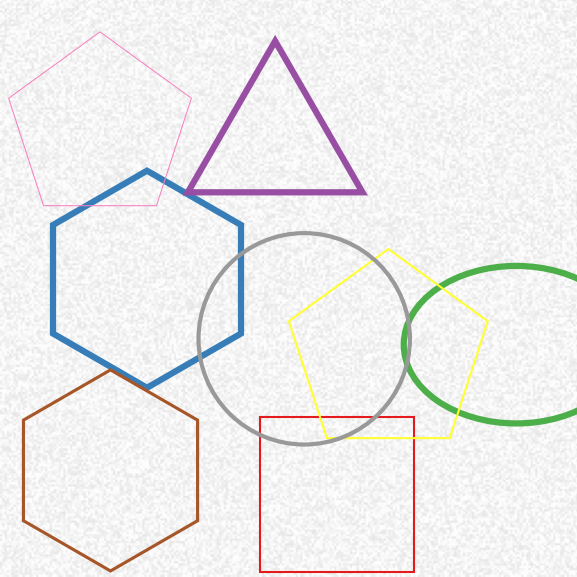[{"shape": "square", "thickness": 1, "radius": 0.67, "center": [0.584, 0.143]}, {"shape": "hexagon", "thickness": 3, "radius": 0.94, "center": [0.255, 0.516]}, {"shape": "oval", "thickness": 3, "radius": 0.97, "center": [0.894, 0.402]}, {"shape": "triangle", "thickness": 3, "radius": 0.87, "center": [0.476, 0.753]}, {"shape": "pentagon", "thickness": 1, "radius": 0.91, "center": [0.672, 0.387]}, {"shape": "hexagon", "thickness": 1.5, "radius": 0.87, "center": [0.191, 0.185]}, {"shape": "pentagon", "thickness": 0.5, "radius": 0.83, "center": [0.173, 0.778]}, {"shape": "circle", "thickness": 2, "radius": 0.92, "center": [0.527, 0.412]}]